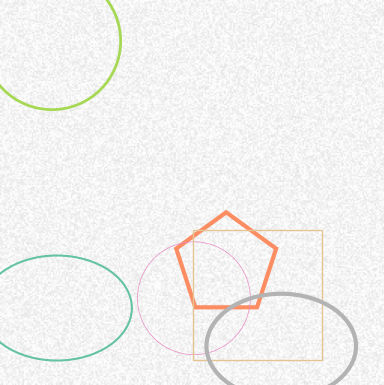[{"shape": "oval", "thickness": 1.5, "radius": 0.97, "center": [0.148, 0.2]}, {"shape": "pentagon", "thickness": 3, "radius": 0.68, "center": [0.587, 0.312]}, {"shape": "circle", "thickness": 0.5, "radius": 0.73, "center": [0.504, 0.225]}, {"shape": "circle", "thickness": 2, "radius": 0.89, "center": [0.135, 0.893]}, {"shape": "square", "thickness": 1, "radius": 0.84, "center": [0.669, 0.234]}, {"shape": "oval", "thickness": 3, "radius": 0.97, "center": [0.731, 0.101]}]